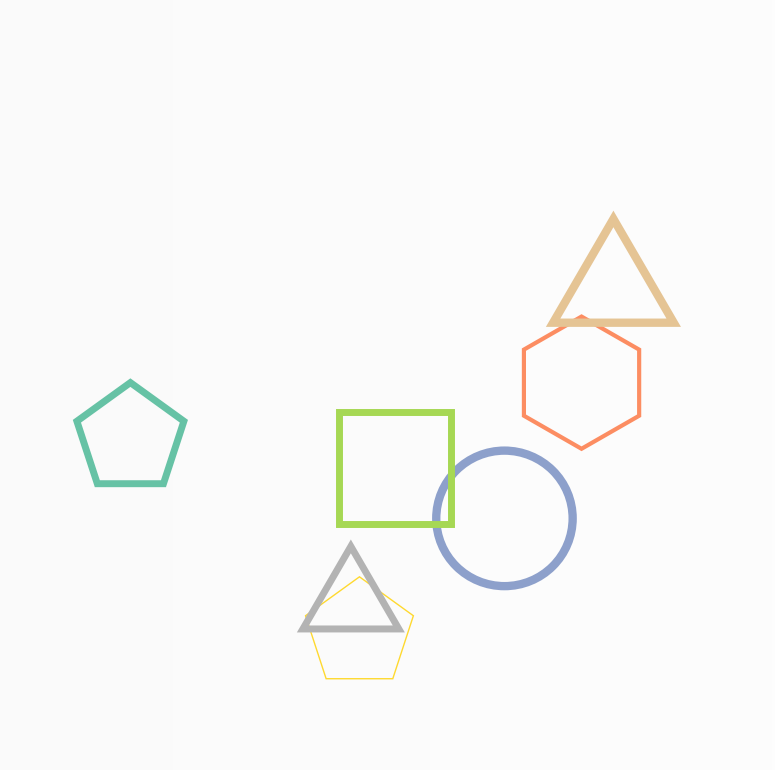[{"shape": "pentagon", "thickness": 2.5, "radius": 0.36, "center": [0.168, 0.431]}, {"shape": "hexagon", "thickness": 1.5, "radius": 0.43, "center": [0.75, 0.503]}, {"shape": "circle", "thickness": 3, "radius": 0.44, "center": [0.651, 0.327]}, {"shape": "square", "thickness": 2.5, "radius": 0.36, "center": [0.509, 0.392]}, {"shape": "pentagon", "thickness": 0.5, "radius": 0.37, "center": [0.464, 0.178]}, {"shape": "triangle", "thickness": 3, "radius": 0.45, "center": [0.792, 0.626]}, {"shape": "triangle", "thickness": 2.5, "radius": 0.36, "center": [0.453, 0.219]}]